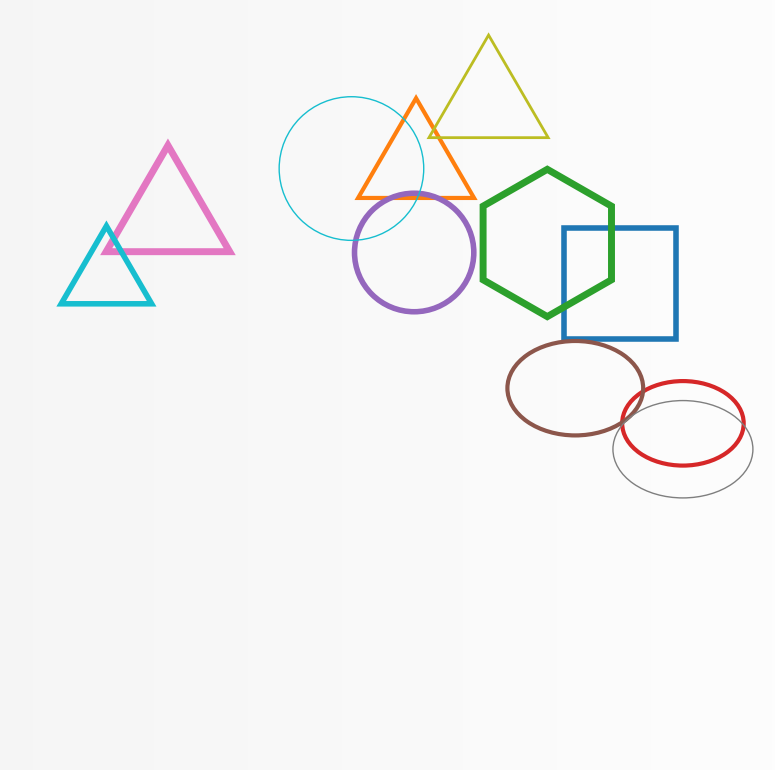[{"shape": "square", "thickness": 2, "radius": 0.36, "center": [0.8, 0.632]}, {"shape": "triangle", "thickness": 1.5, "radius": 0.43, "center": [0.537, 0.786]}, {"shape": "hexagon", "thickness": 2.5, "radius": 0.48, "center": [0.706, 0.684]}, {"shape": "oval", "thickness": 1.5, "radius": 0.39, "center": [0.881, 0.45]}, {"shape": "circle", "thickness": 2, "radius": 0.38, "center": [0.534, 0.672]}, {"shape": "oval", "thickness": 1.5, "radius": 0.44, "center": [0.742, 0.496]}, {"shape": "triangle", "thickness": 2.5, "radius": 0.46, "center": [0.217, 0.719]}, {"shape": "oval", "thickness": 0.5, "radius": 0.45, "center": [0.881, 0.417]}, {"shape": "triangle", "thickness": 1, "radius": 0.44, "center": [0.63, 0.866]}, {"shape": "circle", "thickness": 0.5, "radius": 0.47, "center": [0.453, 0.781]}, {"shape": "triangle", "thickness": 2, "radius": 0.34, "center": [0.137, 0.639]}]